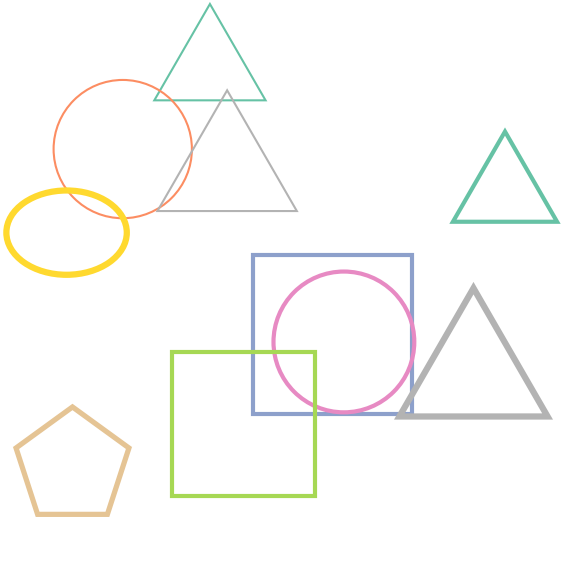[{"shape": "triangle", "thickness": 1, "radius": 0.56, "center": [0.364, 0.881]}, {"shape": "triangle", "thickness": 2, "radius": 0.52, "center": [0.874, 0.667]}, {"shape": "circle", "thickness": 1, "radius": 0.6, "center": [0.213, 0.741]}, {"shape": "square", "thickness": 2, "radius": 0.69, "center": [0.575, 0.42]}, {"shape": "circle", "thickness": 2, "radius": 0.61, "center": [0.595, 0.407]}, {"shape": "square", "thickness": 2, "radius": 0.62, "center": [0.421, 0.265]}, {"shape": "oval", "thickness": 3, "radius": 0.52, "center": [0.115, 0.596]}, {"shape": "pentagon", "thickness": 2.5, "radius": 0.51, "center": [0.126, 0.192]}, {"shape": "triangle", "thickness": 3, "radius": 0.74, "center": [0.82, 0.352]}, {"shape": "triangle", "thickness": 1, "radius": 0.7, "center": [0.393, 0.703]}]